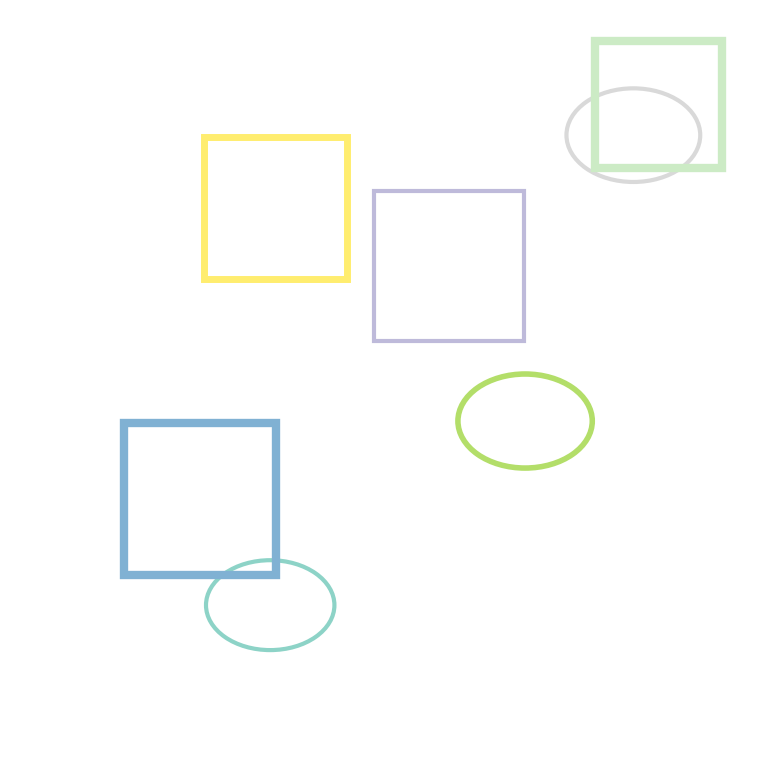[{"shape": "oval", "thickness": 1.5, "radius": 0.42, "center": [0.351, 0.214]}, {"shape": "square", "thickness": 1.5, "radius": 0.49, "center": [0.583, 0.654]}, {"shape": "square", "thickness": 3, "radius": 0.49, "center": [0.259, 0.352]}, {"shape": "oval", "thickness": 2, "radius": 0.44, "center": [0.682, 0.453]}, {"shape": "oval", "thickness": 1.5, "radius": 0.43, "center": [0.823, 0.824]}, {"shape": "square", "thickness": 3, "radius": 0.41, "center": [0.855, 0.865]}, {"shape": "square", "thickness": 2.5, "radius": 0.46, "center": [0.358, 0.73]}]